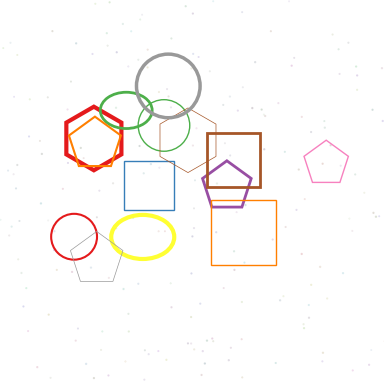[{"shape": "circle", "thickness": 1.5, "radius": 0.3, "center": [0.192, 0.385]}, {"shape": "hexagon", "thickness": 3, "radius": 0.41, "center": [0.244, 0.64]}, {"shape": "square", "thickness": 1, "radius": 0.32, "center": [0.387, 0.518]}, {"shape": "circle", "thickness": 1, "radius": 0.33, "center": [0.426, 0.674]}, {"shape": "oval", "thickness": 2, "radius": 0.34, "center": [0.328, 0.713]}, {"shape": "pentagon", "thickness": 2, "radius": 0.33, "center": [0.589, 0.516]}, {"shape": "square", "thickness": 1, "radius": 0.43, "center": [0.632, 0.396]}, {"shape": "pentagon", "thickness": 1.5, "radius": 0.35, "center": [0.247, 0.626]}, {"shape": "oval", "thickness": 3, "radius": 0.41, "center": [0.371, 0.385]}, {"shape": "hexagon", "thickness": 0.5, "radius": 0.42, "center": [0.488, 0.636]}, {"shape": "square", "thickness": 2, "radius": 0.35, "center": [0.608, 0.584]}, {"shape": "pentagon", "thickness": 1, "radius": 0.3, "center": [0.847, 0.575]}, {"shape": "pentagon", "thickness": 0.5, "radius": 0.36, "center": [0.251, 0.327]}, {"shape": "circle", "thickness": 2.5, "radius": 0.41, "center": [0.437, 0.777]}]